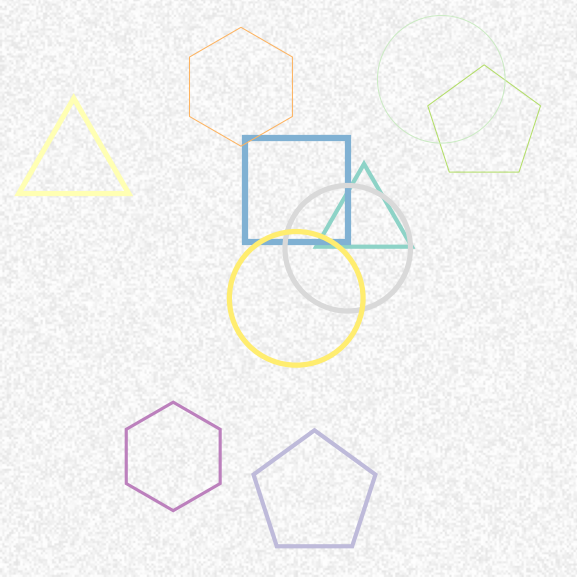[{"shape": "triangle", "thickness": 2, "radius": 0.48, "center": [0.63, 0.62]}, {"shape": "triangle", "thickness": 2.5, "radius": 0.55, "center": [0.128, 0.719]}, {"shape": "pentagon", "thickness": 2, "radius": 0.56, "center": [0.545, 0.143]}, {"shape": "square", "thickness": 3, "radius": 0.45, "center": [0.513, 0.67]}, {"shape": "hexagon", "thickness": 0.5, "radius": 0.51, "center": [0.417, 0.849]}, {"shape": "pentagon", "thickness": 0.5, "radius": 0.51, "center": [0.838, 0.784]}, {"shape": "circle", "thickness": 2.5, "radius": 0.54, "center": [0.602, 0.569]}, {"shape": "hexagon", "thickness": 1.5, "radius": 0.47, "center": [0.3, 0.209]}, {"shape": "circle", "thickness": 0.5, "radius": 0.55, "center": [0.764, 0.862]}, {"shape": "circle", "thickness": 2.5, "radius": 0.58, "center": [0.513, 0.483]}]